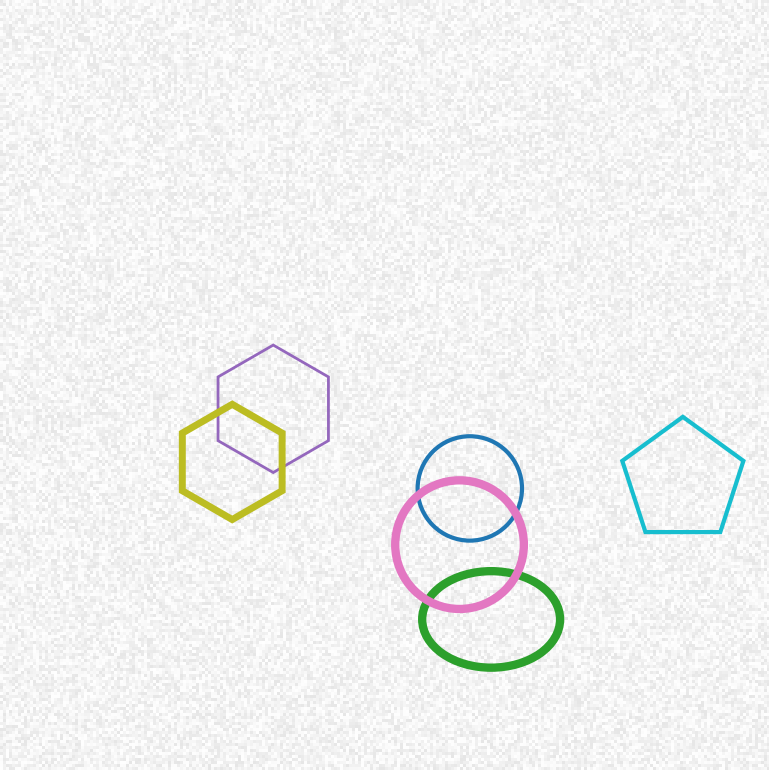[{"shape": "circle", "thickness": 1.5, "radius": 0.34, "center": [0.61, 0.366]}, {"shape": "oval", "thickness": 3, "radius": 0.45, "center": [0.638, 0.196]}, {"shape": "hexagon", "thickness": 1, "radius": 0.41, "center": [0.355, 0.469]}, {"shape": "circle", "thickness": 3, "radius": 0.42, "center": [0.597, 0.293]}, {"shape": "hexagon", "thickness": 2.5, "radius": 0.37, "center": [0.302, 0.4]}, {"shape": "pentagon", "thickness": 1.5, "radius": 0.41, "center": [0.887, 0.376]}]